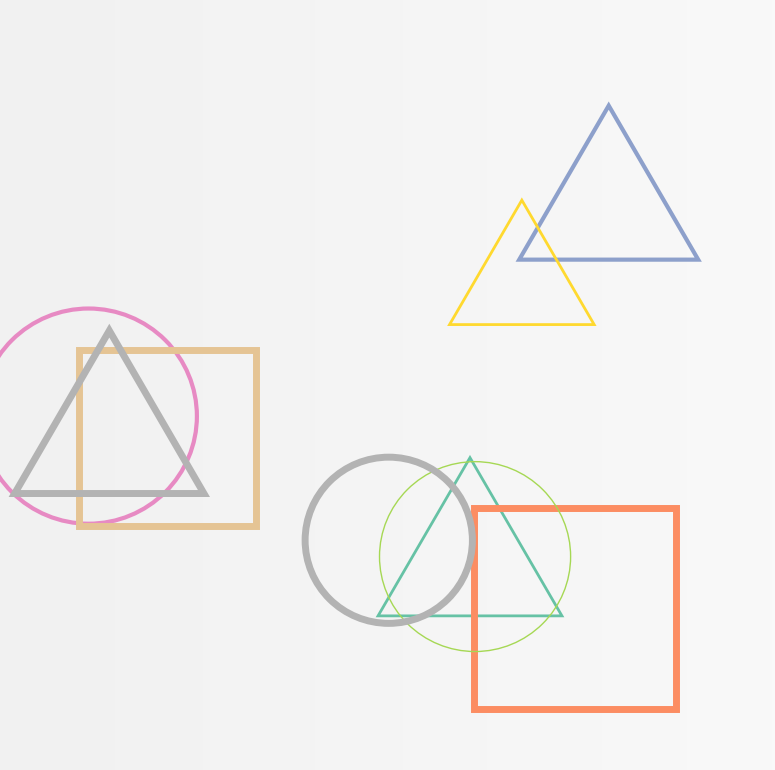[{"shape": "triangle", "thickness": 1, "radius": 0.68, "center": [0.606, 0.269]}, {"shape": "square", "thickness": 2.5, "radius": 0.65, "center": [0.742, 0.21]}, {"shape": "triangle", "thickness": 1.5, "radius": 0.67, "center": [0.785, 0.729]}, {"shape": "circle", "thickness": 1.5, "radius": 0.7, "center": [0.114, 0.46]}, {"shape": "circle", "thickness": 0.5, "radius": 0.62, "center": [0.613, 0.277]}, {"shape": "triangle", "thickness": 1, "radius": 0.54, "center": [0.673, 0.632]}, {"shape": "square", "thickness": 2.5, "radius": 0.57, "center": [0.216, 0.431]}, {"shape": "circle", "thickness": 2.5, "radius": 0.54, "center": [0.502, 0.298]}, {"shape": "triangle", "thickness": 2.5, "radius": 0.71, "center": [0.141, 0.43]}]